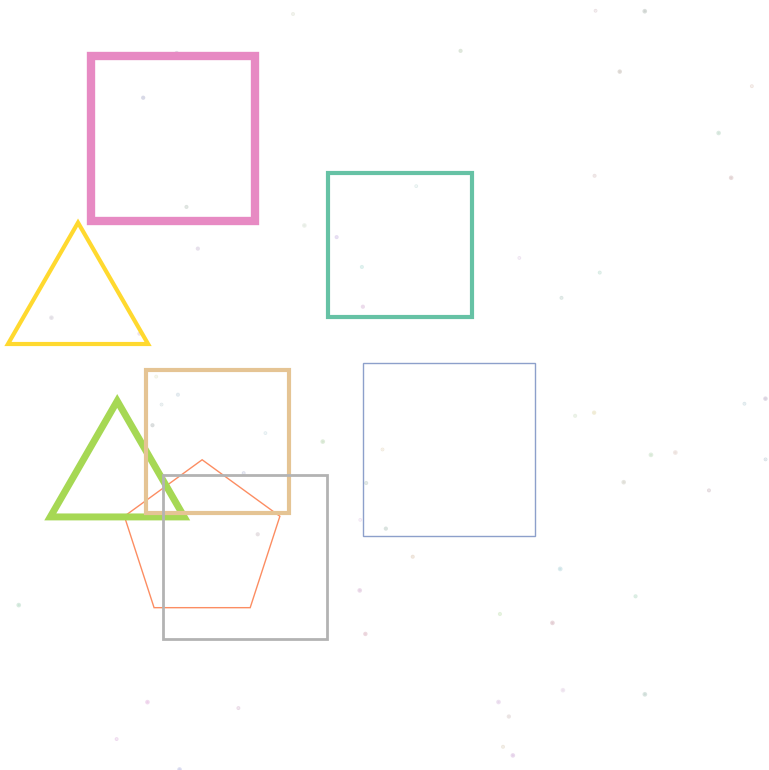[{"shape": "square", "thickness": 1.5, "radius": 0.47, "center": [0.519, 0.682]}, {"shape": "pentagon", "thickness": 0.5, "radius": 0.53, "center": [0.263, 0.297]}, {"shape": "square", "thickness": 0.5, "radius": 0.56, "center": [0.583, 0.416]}, {"shape": "square", "thickness": 3, "radius": 0.53, "center": [0.225, 0.82]}, {"shape": "triangle", "thickness": 2.5, "radius": 0.5, "center": [0.152, 0.379]}, {"shape": "triangle", "thickness": 1.5, "radius": 0.53, "center": [0.101, 0.606]}, {"shape": "square", "thickness": 1.5, "radius": 0.46, "center": [0.282, 0.426]}, {"shape": "square", "thickness": 1, "radius": 0.53, "center": [0.318, 0.276]}]